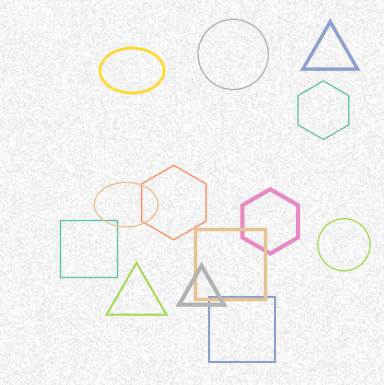[{"shape": "hexagon", "thickness": 1, "radius": 0.38, "center": [0.84, 0.714]}, {"shape": "square", "thickness": 1, "radius": 0.37, "center": [0.23, 0.354]}, {"shape": "hexagon", "thickness": 1, "radius": 0.48, "center": [0.452, 0.474]}, {"shape": "triangle", "thickness": 2.5, "radius": 0.41, "center": [0.858, 0.861]}, {"shape": "square", "thickness": 1.5, "radius": 0.43, "center": [0.629, 0.144]}, {"shape": "hexagon", "thickness": 3, "radius": 0.42, "center": [0.702, 0.425]}, {"shape": "triangle", "thickness": 1.5, "radius": 0.45, "center": [0.355, 0.227]}, {"shape": "circle", "thickness": 1, "radius": 0.34, "center": [0.893, 0.364]}, {"shape": "oval", "thickness": 2, "radius": 0.42, "center": [0.343, 0.817]}, {"shape": "oval", "thickness": 1, "radius": 0.41, "center": [0.328, 0.468]}, {"shape": "square", "thickness": 2.5, "radius": 0.45, "center": [0.597, 0.315]}, {"shape": "triangle", "thickness": 3, "radius": 0.34, "center": [0.523, 0.242]}, {"shape": "circle", "thickness": 1, "radius": 0.46, "center": [0.606, 0.859]}]